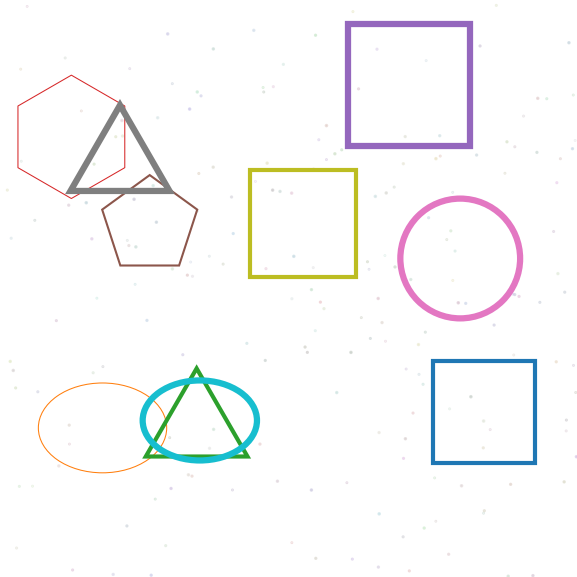[{"shape": "square", "thickness": 2, "radius": 0.44, "center": [0.839, 0.286]}, {"shape": "oval", "thickness": 0.5, "radius": 0.56, "center": [0.178, 0.258]}, {"shape": "triangle", "thickness": 2, "radius": 0.51, "center": [0.34, 0.259]}, {"shape": "hexagon", "thickness": 0.5, "radius": 0.53, "center": [0.124, 0.762]}, {"shape": "square", "thickness": 3, "radius": 0.53, "center": [0.708, 0.851]}, {"shape": "pentagon", "thickness": 1, "radius": 0.43, "center": [0.259, 0.609]}, {"shape": "circle", "thickness": 3, "radius": 0.52, "center": [0.797, 0.552]}, {"shape": "triangle", "thickness": 3, "radius": 0.49, "center": [0.208, 0.718]}, {"shape": "square", "thickness": 2, "radius": 0.46, "center": [0.525, 0.612]}, {"shape": "oval", "thickness": 3, "radius": 0.49, "center": [0.346, 0.271]}]